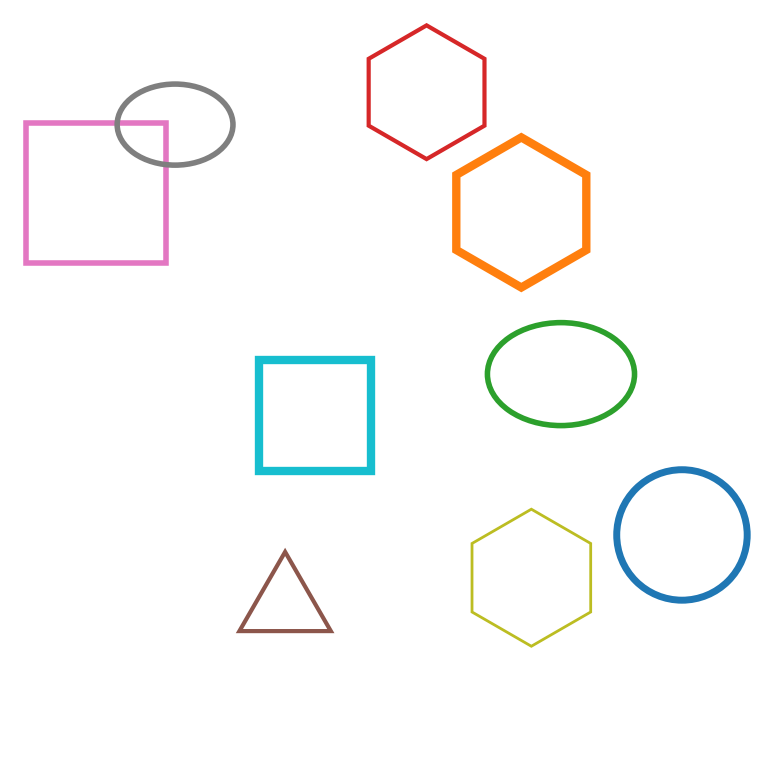[{"shape": "circle", "thickness": 2.5, "radius": 0.42, "center": [0.886, 0.305]}, {"shape": "hexagon", "thickness": 3, "radius": 0.49, "center": [0.677, 0.724]}, {"shape": "oval", "thickness": 2, "radius": 0.48, "center": [0.729, 0.514]}, {"shape": "hexagon", "thickness": 1.5, "radius": 0.43, "center": [0.554, 0.88]}, {"shape": "triangle", "thickness": 1.5, "radius": 0.34, "center": [0.37, 0.215]}, {"shape": "square", "thickness": 2, "radius": 0.46, "center": [0.125, 0.75]}, {"shape": "oval", "thickness": 2, "radius": 0.38, "center": [0.227, 0.838]}, {"shape": "hexagon", "thickness": 1, "radius": 0.44, "center": [0.69, 0.25]}, {"shape": "square", "thickness": 3, "radius": 0.36, "center": [0.409, 0.461]}]